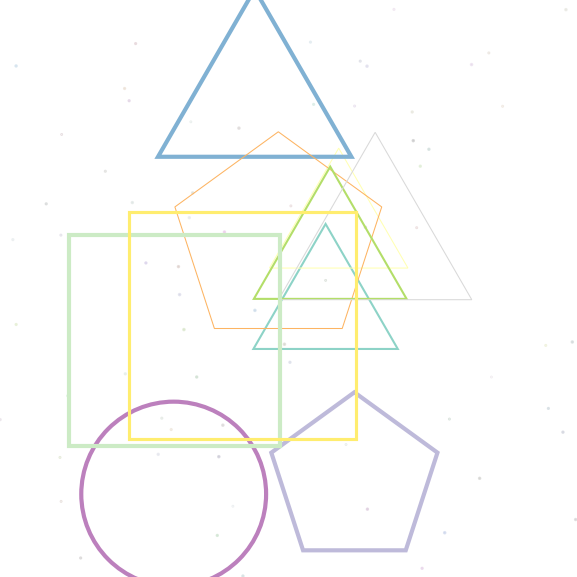[{"shape": "triangle", "thickness": 1, "radius": 0.72, "center": [0.564, 0.467]}, {"shape": "triangle", "thickness": 0.5, "radius": 0.69, "center": [0.586, 0.604]}, {"shape": "pentagon", "thickness": 2, "radius": 0.76, "center": [0.614, 0.169]}, {"shape": "triangle", "thickness": 2, "radius": 0.97, "center": [0.441, 0.824]}, {"shape": "pentagon", "thickness": 0.5, "radius": 0.94, "center": [0.482, 0.583]}, {"shape": "triangle", "thickness": 1, "radius": 0.76, "center": [0.572, 0.558]}, {"shape": "triangle", "thickness": 0.5, "radius": 0.97, "center": [0.65, 0.577]}, {"shape": "circle", "thickness": 2, "radius": 0.8, "center": [0.301, 0.144]}, {"shape": "square", "thickness": 2, "radius": 0.91, "center": [0.302, 0.409]}, {"shape": "square", "thickness": 1.5, "radius": 0.98, "center": [0.42, 0.435]}]